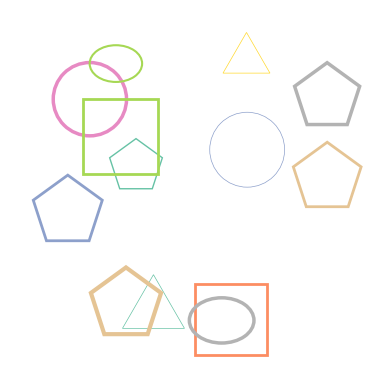[{"shape": "pentagon", "thickness": 1, "radius": 0.36, "center": [0.353, 0.568]}, {"shape": "triangle", "thickness": 0.5, "radius": 0.46, "center": [0.399, 0.194]}, {"shape": "square", "thickness": 2, "radius": 0.46, "center": [0.6, 0.17]}, {"shape": "pentagon", "thickness": 2, "radius": 0.47, "center": [0.176, 0.451]}, {"shape": "circle", "thickness": 0.5, "radius": 0.49, "center": [0.642, 0.611]}, {"shape": "circle", "thickness": 2.5, "radius": 0.48, "center": [0.233, 0.742]}, {"shape": "square", "thickness": 2, "radius": 0.49, "center": [0.314, 0.646]}, {"shape": "oval", "thickness": 1.5, "radius": 0.34, "center": [0.301, 0.835]}, {"shape": "triangle", "thickness": 0.5, "radius": 0.35, "center": [0.64, 0.845]}, {"shape": "pentagon", "thickness": 2, "radius": 0.46, "center": [0.85, 0.538]}, {"shape": "pentagon", "thickness": 3, "radius": 0.48, "center": [0.327, 0.21]}, {"shape": "oval", "thickness": 2.5, "radius": 0.42, "center": [0.576, 0.168]}, {"shape": "pentagon", "thickness": 2.5, "radius": 0.44, "center": [0.85, 0.748]}]